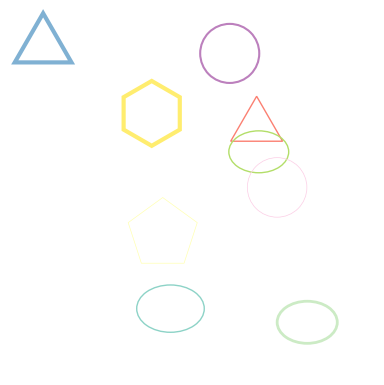[{"shape": "oval", "thickness": 1, "radius": 0.44, "center": [0.443, 0.198]}, {"shape": "pentagon", "thickness": 0.5, "radius": 0.47, "center": [0.423, 0.393]}, {"shape": "triangle", "thickness": 1, "radius": 0.39, "center": [0.667, 0.672]}, {"shape": "triangle", "thickness": 3, "radius": 0.43, "center": [0.112, 0.88]}, {"shape": "oval", "thickness": 1, "radius": 0.39, "center": [0.672, 0.606]}, {"shape": "circle", "thickness": 0.5, "radius": 0.39, "center": [0.72, 0.513]}, {"shape": "circle", "thickness": 1.5, "radius": 0.38, "center": [0.597, 0.861]}, {"shape": "oval", "thickness": 2, "radius": 0.39, "center": [0.798, 0.163]}, {"shape": "hexagon", "thickness": 3, "radius": 0.42, "center": [0.394, 0.705]}]